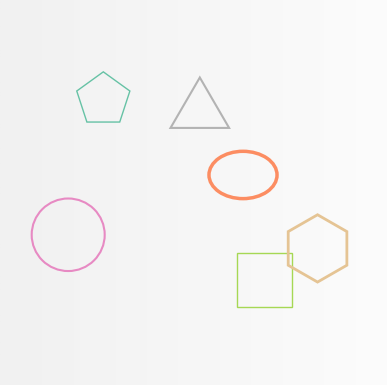[{"shape": "pentagon", "thickness": 1, "radius": 0.36, "center": [0.267, 0.741]}, {"shape": "oval", "thickness": 2.5, "radius": 0.44, "center": [0.627, 0.546]}, {"shape": "circle", "thickness": 1.5, "radius": 0.47, "center": [0.176, 0.39]}, {"shape": "square", "thickness": 1, "radius": 0.35, "center": [0.682, 0.273]}, {"shape": "hexagon", "thickness": 2, "radius": 0.44, "center": [0.819, 0.355]}, {"shape": "triangle", "thickness": 1.5, "radius": 0.44, "center": [0.516, 0.711]}]